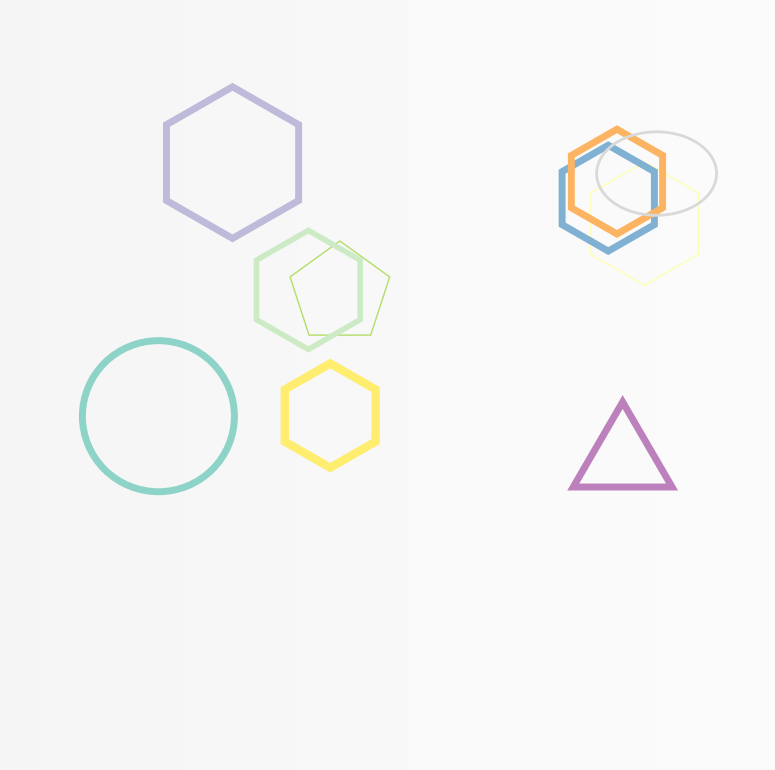[{"shape": "circle", "thickness": 2.5, "radius": 0.49, "center": [0.204, 0.459]}, {"shape": "hexagon", "thickness": 0.5, "radius": 0.4, "center": [0.832, 0.71]}, {"shape": "hexagon", "thickness": 2.5, "radius": 0.49, "center": [0.3, 0.789]}, {"shape": "hexagon", "thickness": 2.5, "radius": 0.34, "center": [0.785, 0.743]}, {"shape": "hexagon", "thickness": 2.5, "radius": 0.34, "center": [0.796, 0.764]}, {"shape": "pentagon", "thickness": 0.5, "radius": 0.34, "center": [0.439, 0.619]}, {"shape": "oval", "thickness": 1, "radius": 0.39, "center": [0.847, 0.775]}, {"shape": "triangle", "thickness": 2.5, "radius": 0.37, "center": [0.803, 0.404]}, {"shape": "hexagon", "thickness": 2, "radius": 0.39, "center": [0.398, 0.624]}, {"shape": "hexagon", "thickness": 3, "radius": 0.34, "center": [0.426, 0.46]}]